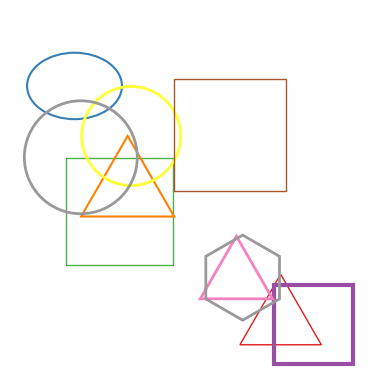[{"shape": "triangle", "thickness": 1, "radius": 0.61, "center": [0.729, 0.166]}, {"shape": "oval", "thickness": 1.5, "radius": 0.62, "center": [0.194, 0.777]}, {"shape": "square", "thickness": 1, "radius": 0.7, "center": [0.311, 0.451]}, {"shape": "square", "thickness": 3, "radius": 0.51, "center": [0.813, 0.157]}, {"shape": "triangle", "thickness": 1.5, "radius": 0.7, "center": [0.332, 0.507]}, {"shape": "circle", "thickness": 2, "radius": 0.64, "center": [0.341, 0.647]}, {"shape": "square", "thickness": 1, "radius": 0.72, "center": [0.597, 0.65]}, {"shape": "triangle", "thickness": 2, "radius": 0.54, "center": [0.614, 0.278]}, {"shape": "circle", "thickness": 2, "radius": 0.73, "center": [0.21, 0.592]}, {"shape": "hexagon", "thickness": 2, "radius": 0.55, "center": [0.63, 0.279]}]